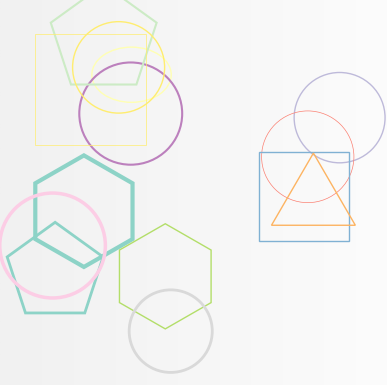[{"shape": "pentagon", "thickness": 2, "radius": 0.65, "center": [0.142, 0.292]}, {"shape": "hexagon", "thickness": 3, "radius": 0.72, "center": [0.217, 0.451]}, {"shape": "oval", "thickness": 1, "radius": 0.51, "center": [0.339, 0.806]}, {"shape": "circle", "thickness": 1, "radius": 0.59, "center": [0.876, 0.694]}, {"shape": "circle", "thickness": 0.5, "radius": 0.6, "center": [0.794, 0.593]}, {"shape": "square", "thickness": 1, "radius": 0.58, "center": [0.785, 0.489]}, {"shape": "triangle", "thickness": 1, "radius": 0.62, "center": [0.809, 0.477]}, {"shape": "hexagon", "thickness": 1, "radius": 0.68, "center": [0.427, 0.282]}, {"shape": "circle", "thickness": 2.5, "radius": 0.68, "center": [0.136, 0.362]}, {"shape": "circle", "thickness": 2, "radius": 0.54, "center": [0.441, 0.14]}, {"shape": "circle", "thickness": 1.5, "radius": 0.66, "center": [0.337, 0.705]}, {"shape": "pentagon", "thickness": 1.5, "radius": 0.72, "center": [0.268, 0.897]}, {"shape": "square", "thickness": 0.5, "radius": 0.72, "center": [0.235, 0.767]}, {"shape": "circle", "thickness": 1, "radius": 0.59, "center": [0.306, 0.825]}]